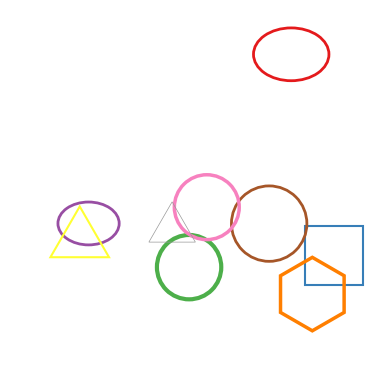[{"shape": "oval", "thickness": 2, "radius": 0.49, "center": [0.756, 0.859]}, {"shape": "square", "thickness": 1.5, "radius": 0.38, "center": [0.868, 0.336]}, {"shape": "circle", "thickness": 3, "radius": 0.42, "center": [0.491, 0.306]}, {"shape": "oval", "thickness": 2, "radius": 0.4, "center": [0.23, 0.42]}, {"shape": "hexagon", "thickness": 2.5, "radius": 0.48, "center": [0.811, 0.236]}, {"shape": "triangle", "thickness": 1.5, "radius": 0.44, "center": [0.207, 0.376]}, {"shape": "circle", "thickness": 2, "radius": 0.49, "center": [0.699, 0.419]}, {"shape": "circle", "thickness": 2.5, "radius": 0.42, "center": [0.537, 0.462]}, {"shape": "triangle", "thickness": 0.5, "radius": 0.35, "center": [0.447, 0.406]}]